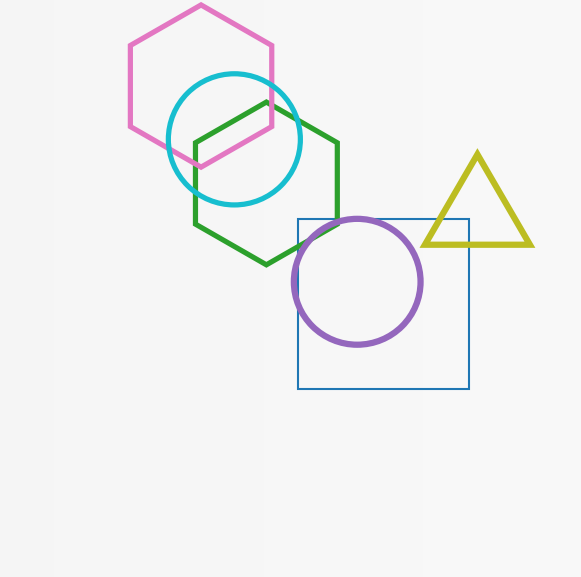[{"shape": "square", "thickness": 1, "radius": 0.73, "center": [0.66, 0.472]}, {"shape": "hexagon", "thickness": 2.5, "radius": 0.7, "center": [0.458, 0.681]}, {"shape": "circle", "thickness": 3, "radius": 0.54, "center": [0.615, 0.511]}, {"shape": "hexagon", "thickness": 2.5, "radius": 0.7, "center": [0.346, 0.85]}, {"shape": "triangle", "thickness": 3, "radius": 0.52, "center": [0.821, 0.628]}, {"shape": "circle", "thickness": 2.5, "radius": 0.57, "center": [0.403, 0.758]}]